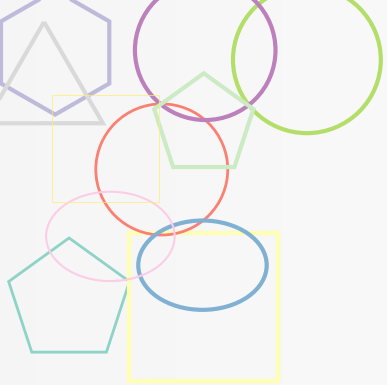[{"shape": "pentagon", "thickness": 2, "radius": 0.82, "center": [0.178, 0.218]}, {"shape": "square", "thickness": 3, "radius": 0.96, "center": [0.524, 0.202]}, {"shape": "hexagon", "thickness": 3, "radius": 0.81, "center": [0.142, 0.864]}, {"shape": "circle", "thickness": 2, "radius": 0.85, "center": [0.417, 0.56]}, {"shape": "oval", "thickness": 3, "radius": 0.83, "center": [0.523, 0.311]}, {"shape": "circle", "thickness": 3, "radius": 0.95, "center": [0.792, 0.845]}, {"shape": "oval", "thickness": 1.5, "radius": 0.83, "center": [0.285, 0.386]}, {"shape": "triangle", "thickness": 3, "radius": 0.88, "center": [0.114, 0.767]}, {"shape": "circle", "thickness": 3, "radius": 0.91, "center": [0.53, 0.87]}, {"shape": "pentagon", "thickness": 3, "radius": 0.67, "center": [0.526, 0.675]}, {"shape": "square", "thickness": 0.5, "radius": 0.7, "center": [0.272, 0.614]}]